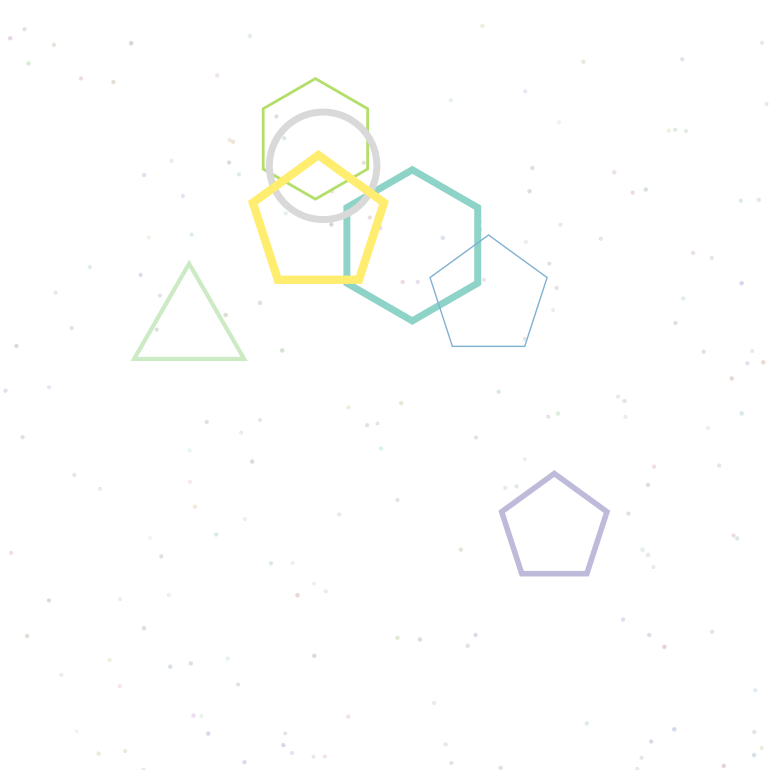[{"shape": "hexagon", "thickness": 2.5, "radius": 0.49, "center": [0.535, 0.681]}, {"shape": "pentagon", "thickness": 2, "radius": 0.36, "center": [0.72, 0.313]}, {"shape": "pentagon", "thickness": 0.5, "radius": 0.4, "center": [0.634, 0.615]}, {"shape": "hexagon", "thickness": 1, "radius": 0.39, "center": [0.41, 0.82]}, {"shape": "circle", "thickness": 2.5, "radius": 0.35, "center": [0.42, 0.785]}, {"shape": "triangle", "thickness": 1.5, "radius": 0.41, "center": [0.246, 0.575]}, {"shape": "pentagon", "thickness": 3, "radius": 0.45, "center": [0.414, 0.709]}]